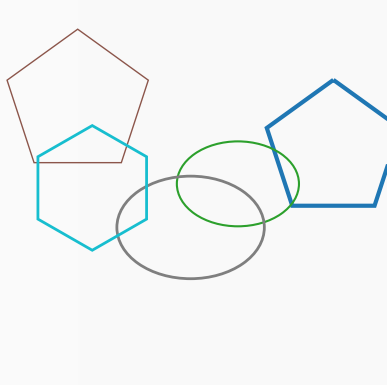[{"shape": "pentagon", "thickness": 3, "radius": 0.9, "center": [0.86, 0.612]}, {"shape": "oval", "thickness": 1.5, "radius": 0.79, "center": [0.614, 0.522]}, {"shape": "pentagon", "thickness": 1, "radius": 0.96, "center": [0.2, 0.733]}, {"shape": "oval", "thickness": 2, "radius": 0.95, "center": [0.492, 0.409]}, {"shape": "hexagon", "thickness": 2, "radius": 0.81, "center": [0.238, 0.512]}]